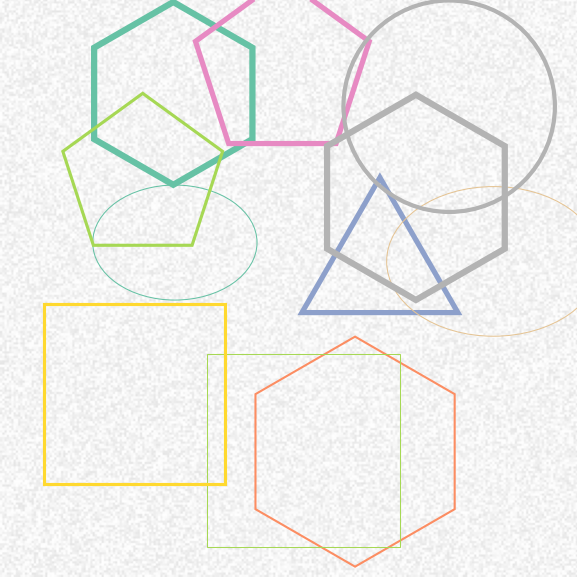[{"shape": "oval", "thickness": 0.5, "radius": 0.71, "center": [0.303, 0.579]}, {"shape": "hexagon", "thickness": 3, "radius": 0.79, "center": [0.3, 0.837]}, {"shape": "hexagon", "thickness": 1, "radius": 1.0, "center": [0.615, 0.217]}, {"shape": "triangle", "thickness": 2.5, "radius": 0.78, "center": [0.658, 0.536]}, {"shape": "pentagon", "thickness": 2.5, "radius": 0.79, "center": [0.489, 0.879]}, {"shape": "square", "thickness": 0.5, "radius": 0.84, "center": [0.526, 0.219]}, {"shape": "pentagon", "thickness": 1.5, "radius": 0.73, "center": [0.247, 0.692]}, {"shape": "square", "thickness": 1.5, "radius": 0.78, "center": [0.233, 0.317]}, {"shape": "oval", "thickness": 0.5, "radius": 0.93, "center": [0.855, 0.546]}, {"shape": "hexagon", "thickness": 3, "radius": 0.89, "center": [0.72, 0.657]}, {"shape": "circle", "thickness": 2, "radius": 0.92, "center": [0.778, 0.815]}]